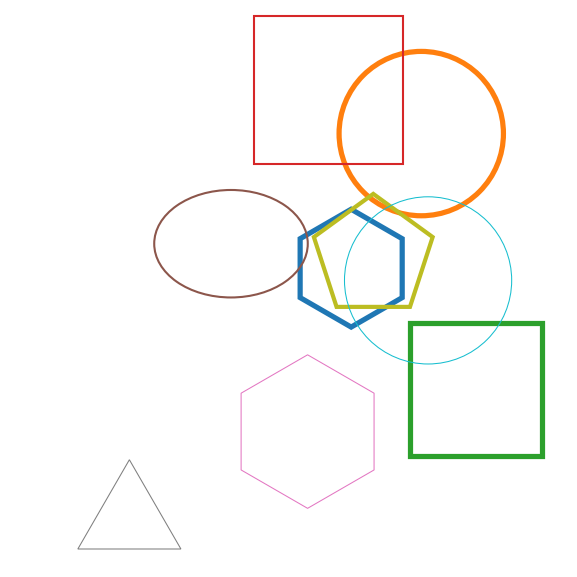[{"shape": "hexagon", "thickness": 2.5, "radius": 0.51, "center": [0.608, 0.535]}, {"shape": "circle", "thickness": 2.5, "radius": 0.71, "center": [0.729, 0.768]}, {"shape": "square", "thickness": 2.5, "radius": 0.57, "center": [0.824, 0.324]}, {"shape": "square", "thickness": 1, "radius": 0.64, "center": [0.568, 0.843]}, {"shape": "oval", "thickness": 1, "radius": 0.66, "center": [0.4, 0.577]}, {"shape": "hexagon", "thickness": 0.5, "radius": 0.66, "center": [0.533, 0.252]}, {"shape": "triangle", "thickness": 0.5, "radius": 0.52, "center": [0.224, 0.1]}, {"shape": "pentagon", "thickness": 2, "radius": 0.54, "center": [0.646, 0.555]}, {"shape": "circle", "thickness": 0.5, "radius": 0.72, "center": [0.741, 0.514]}]